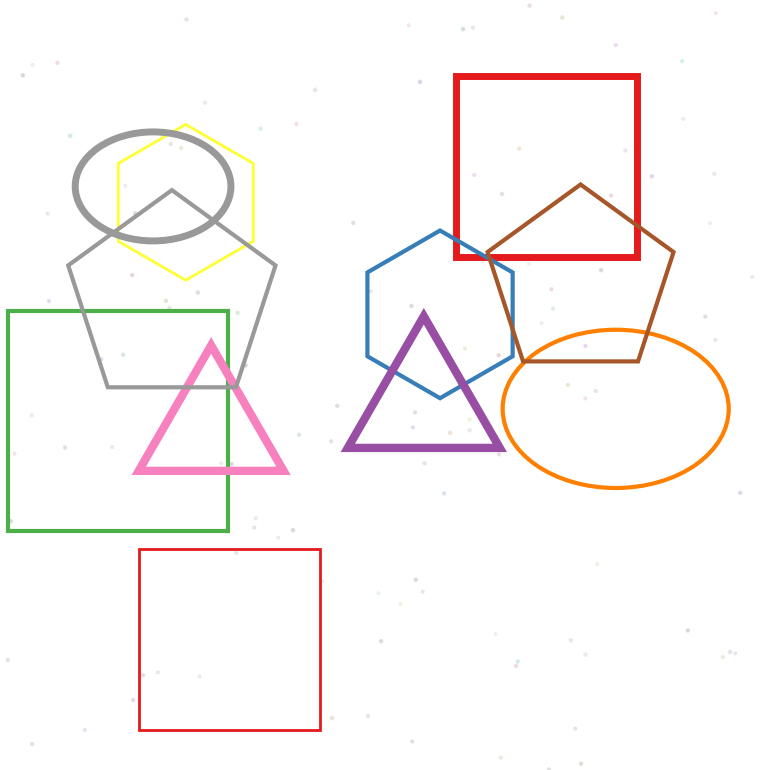[{"shape": "square", "thickness": 1, "radius": 0.59, "center": [0.298, 0.169]}, {"shape": "square", "thickness": 2.5, "radius": 0.59, "center": [0.709, 0.783]}, {"shape": "hexagon", "thickness": 1.5, "radius": 0.54, "center": [0.571, 0.592]}, {"shape": "square", "thickness": 1.5, "radius": 0.72, "center": [0.153, 0.453]}, {"shape": "triangle", "thickness": 3, "radius": 0.57, "center": [0.55, 0.475]}, {"shape": "oval", "thickness": 1.5, "radius": 0.73, "center": [0.8, 0.469]}, {"shape": "hexagon", "thickness": 1, "radius": 0.51, "center": [0.241, 0.737]}, {"shape": "pentagon", "thickness": 1.5, "radius": 0.64, "center": [0.754, 0.633]}, {"shape": "triangle", "thickness": 3, "radius": 0.54, "center": [0.274, 0.443]}, {"shape": "oval", "thickness": 2.5, "radius": 0.51, "center": [0.199, 0.758]}, {"shape": "pentagon", "thickness": 1.5, "radius": 0.71, "center": [0.223, 0.612]}]